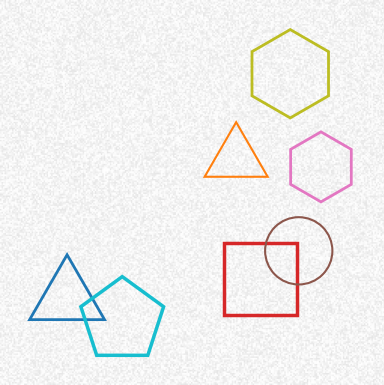[{"shape": "triangle", "thickness": 2, "radius": 0.56, "center": [0.174, 0.226]}, {"shape": "triangle", "thickness": 1.5, "radius": 0.47, "center": [0.613, 0.588]}, {"shape": "square", "thickness": 2.5, "radius": 0.47, "center": [0.676, 0.275]}, {"shape": "circle", "thickness": 1.5, "radius": 0.44, "center": [0.776, 0.349]}, {"shape": "hexagon", "thickness": 2, "radius": 0.45, "center": [0.834, 0.567]}, {"shape": "hexagon", "thickness": 2, "radius": 0.57, "center": [0.754, 0.808]}, {"shape": "pentagon", "thickness": 2.5, "radius": 0.56, "center": [0.318, 0.168]}]